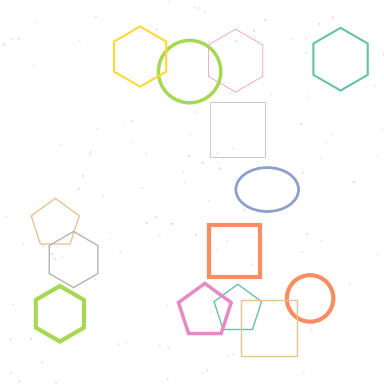[{"shape": "hexagon", "thickness": 1.5, "radius": 0.41, "center": [0.885, 0.846]}, {"shape": "pentagon", "thickness": 1, "radius": 0.32, "center": [0.618, 0.197]}, {"shape": "square", "thickness": 3, "radius": 0.33, "center": [0.609, 0.348]}, {"shape": "circle", "thickness": 3, "radius": 0.3, "center": [0.805, 0.225]}, {"shape": "oval", "thickness": 2, "radius": 0.41, "center": [0.694, 0.508]}, {"shape": "hexagon", "thickness": 0.5, "radius": 0.41, "center": [0.612, 0.843]}, {"shape": "pentagon", "thickness": 2.5, "radius": 0.36, "center": [0.532, 0.192]}, {"shape": "hexagon", "thickness": 3, "radius": 0.36, "center": [0.155, 0.185]}, {"shape": "circle", "thickness": 2.5, "radius": 0.41, "center": [0.493, 0.814]}, {"shape": "hexagon", "thickness": 1.5, "radius": 0.39, "center": [0.364, 0.853]}, {"shape": "pentagon", "thickness": 1, "radius": 0.33, "center": [0.143, 0.419]}, {"shape": "square", "thickness": 1, "radius": 0.36, "center": [0.698, 0.149]}, {"shape": "square", "thickness": 0.5, "radius": 0.36, "center": [0.617, 0.664]}, {"shape": "hexagon", "thickness": 1, "radius": 0.36, "center": [0.191, 0.326]}]